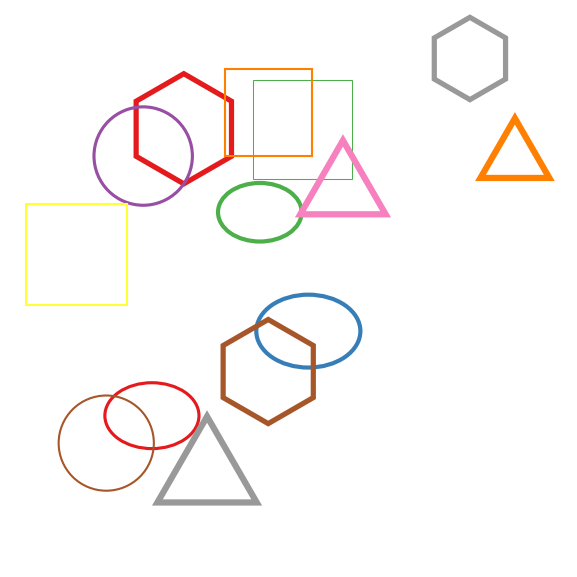[{"shape": "hexagon", "thickness": 2.5, "radius": 0.48, "center": [0.318, 0.776]}, {"shape": "oval", "thickness": 1.5, "radius": 0.41, "center": [0.263, 0.279]}, {"shape": "oval", "thickness": 2, "radius": 0.45, "center": [0.534, 0.426]}, {"shape": "oval", "thickness": 2, "radius": 0.36, "center": [0.45, 0.632]}, {"shape": "square", "thickness": 0.5, "radius": 0.43, "center": [0.524, 0.775]}, {"shape": "circle", "thickness": 1.5, "radius": 0.43, "center": [0.248, 0.729]}, {"shape": "triangle", "thickness": 3, "radius": 0.34, "center": [0.892, 0.725]}, {"shape": "square", "thickness": 1, "radius": 0.38, "center": [0.466, 0.805]}, {"shape": "square", "thickness": 1, "radius": 0.44, "center": [0.133, 0.559]}, {"shape": "hexagon", "thickness": 2.5, "radius": 0.45, "center": [0.464, 0.356]}, {"shape": "circle", "thickness": 1, "radius": 0.41, "center": [0.184, 0.232]}, {"shape": "triangle", "thickness": 3, "radius": 0.43, "center": [0.594, 0.671]}, {"shape": "triangle", "thickness": 3, "radius": 0.5, "center": [0.359, 0.179]}, {"shape": "hexagon", "thickness": 2.5, "radius": 0.36, "center": [0.814, 0.898]}]